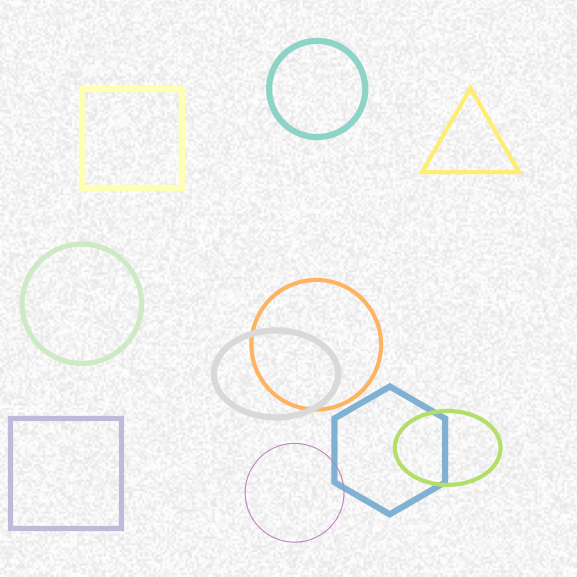[{"shape": "circle", "thickness": 3, "radius": 0.42, "center": [0.549, 0.845]}, {"shape": "square", "thickness": 3, "radius": 0.43, "center": [0.228, 0.759]}, {"shape": "square", "thickness": 2.5, "radius": 0.48, "center": [0.113, 0.18]}, {"shape": "hexagon", "thickness": 3, "radius": 0.55, "center": [0.675, 0.219]}, {"shape": "circle", "thickness": 2, "radius": 0.56, "center": [0.548, 0.402]}, {"shape": "oval", "thickness": 2, "radius": 0.46, "center": [0.775, 0.224]}, {"shape": "oval", "thickness": 3, "radius": 0.54, "center": [0.478, 0.352]}, {"shape": "circle", "thickness": 0.5, "radius": 0.43, "center": [0.51, 0.146]}, {"shape": "circle", "thickness": 2.5, "radius": 0.52, "center": [0.142, 0.473]}, {"shape": "triangle", "thickness": 2, "radius": 0.48, "center": [0.815, 0.75]}]